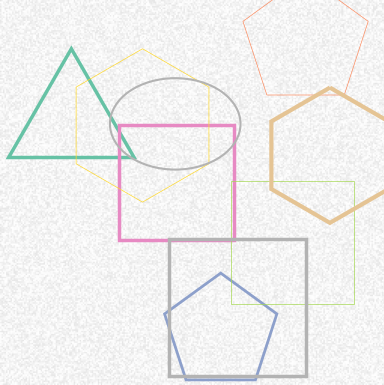[{"shape": "triangle", "thickness": 2.5, "radius": 0.94, "center": [0.185, 0.685]}, {"shape": "pentagon", "thickness": 0.5, "radius": 0.86, "center": [0.794, 0.892]}, {"shape": "pentagon", "thickness": 2, "radius": 0.77, "center": [0.573, 0.137]}, {"shape": "square", "thickness": 2.5, "radius": 0.74, "center": [0.458, 0.526]}, {"shape": "square", "thickness": 0.5, "radius": 0.8, "center": [0.759, 0.369]}, {"shape": "hexagon", "thickness": 0.5, "radius": 1.0, "center": [0.37, 0.674]}, {"shape": "hexagon", "thickness": 3, "radius": 0.88, "center": [0.857, 0.597]}, {"shape": "oval", "thickness": 1.5, "radius": 0.85, "center": [0.455, 0.678]}, {"shape": "square", "thickness": 2.5, "radius": 0.89, "center": [0.616, 0.201]}]